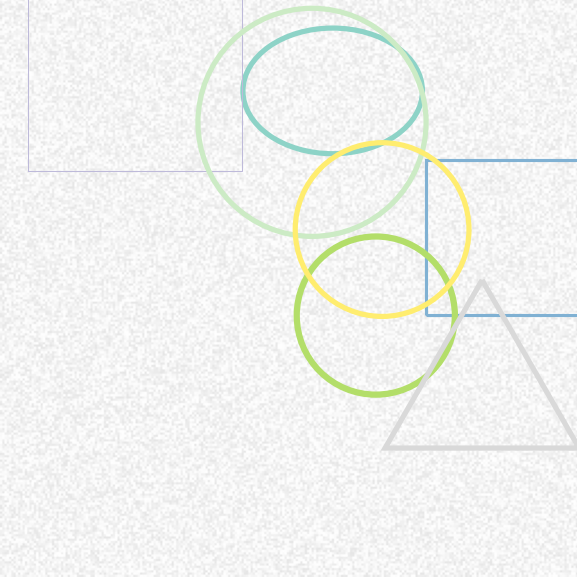[{"shape": "oval", "thickness": 2.5, "radius": 0.78, "center": [0.576, 0.842]}, {"shape": "square", "thickness": 0.5, "radius": 0.93, "center": [0.233, 0.888]}, {"shape": "square", "thickness": 1.5, "radius": 0.67, "center": [0.873, 0.588]}, {"shape": "circle", "thickness": 3, "radius": 0.68, "center": [0.651, 0.453]}, {"shape": "triangle", "thickness": 2.5, "radius": 0.97, "center": [0.835, 0.32]}, {"shape": "circle", "thickness": 2.5, "radius": 0.99, "center": [0.54, 0.787]}, {"shape": "circle", "thickness": 2.5, "radius": 0.75, "center": [0.662, 0.602]}]